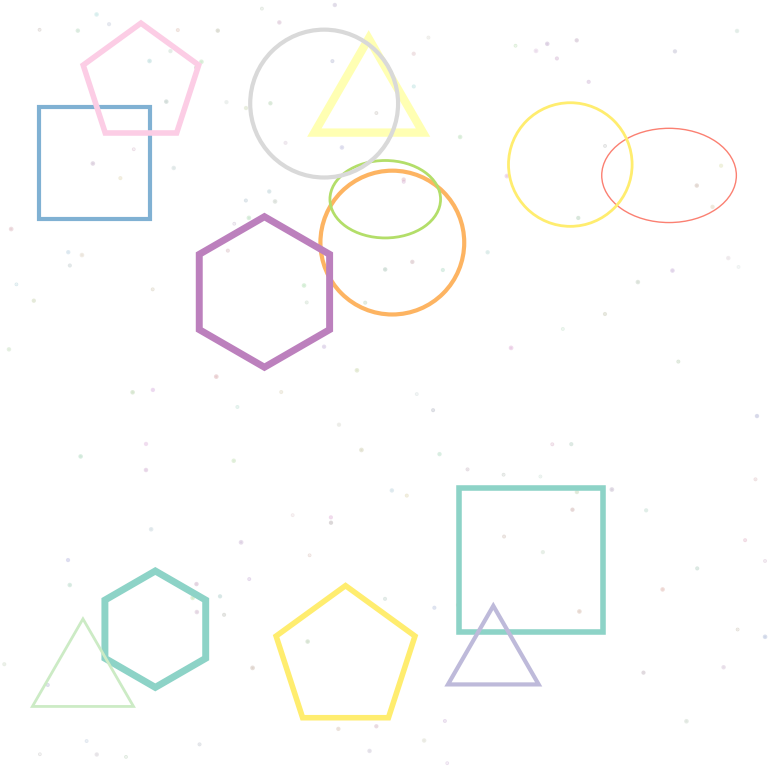[{"shape": "square", "thickness": 2, "radius": 0.47, "center": [0.689, 0.273]}, {"shape": "hexagon", "thickness": 2.5, "radius": 0.38, "center": [0.202, 0.183]}, {"shape": "triangle", "thickness": 3, "radius": 0.41, "center": [0.479, 0.869]}, {"shape": "triangle", "thickness": 1.5, "radius": 0.34, "center": [0.641, 0.145]}, {"shape": "oval", "thickness": 0.5, "radius": 0.44, "center": [0.869, 0.772]}, {"shape": "square", "thickness": 1.5, "radius": 0.36, "center": [0.123, 0.788]}, {"shape": "circle", "thickness": 1.5, "radius": 0.47, "center": [0.51, 0.685]}, {"shape": "oval", "thickness": 1, "radius": 0.36, "center": [0.5, 0.741]}, {"shape": "pentagon", "thickness": 2, "radius": 0.39, "center": [0.183, 0.891]}, {"shape": "circle", "thickness": 1.5, "radius": 0.48, "center": [0.421, 0.865]}, {"shape": "hexagon", "thickness": 2.5, "radius": 0.49, "center": [0.343, 0.621]}, {"shape": "triangle", "thickness": 1, "radius": 0.38, "center": [0.108, 0.12]}, {"shape": "pentagon", "thickness": 2, "radius": 0.47, "center": [0.449, 0.145]}, {"shape": "circle", "thickness": 1, "radius": 0.4, "center": [0.741, 0.786]}]